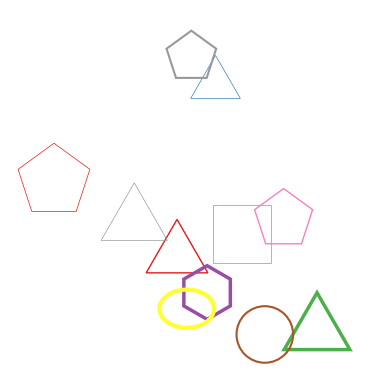[{"shape": "triangle", "thickness": 1, "radius": 0.46, "center": [0.46, 0.338]}, {"shape": "pentagon", "thickness": 0.5, "radius": 0.49, "center": [0.14, 0.53]}, {"shape": "triangle", "thickness": 0.5, "radius": 0.37, "center": [0.56, 0.782]}, {"shape": "triangle", "thickness": 2.5, "radius": 0.49, "center": [0.823, 0.141]}, {"shape": "hexagon", "thickness": 2.5, "radius": 0.35, "center": [0.538, 0.24]}, {"shape": "square", "thickness": 0.5, "radius": 0.38, "center": [0.628, 0.392]}, {"shape": "oval", "thickness": 3, "radius": 0.35, "center": [0.485, 0.198]}, {"shape": "circle", "thickness": 1.5, "radius": 0.37, "center": [0.688, 0.131]}, {"shape": "pentagon", "thickness": 1, "radius": 0.4, "center": [0.737, 0.431]}, {"shape": "pentagon", "thickness": 1.5, "radius": 0.34, "center": [0.497, 0.852]}, {"shape": "triangle", "thickness": 0.5, "radius": 0.5, "center": [0.349, 0.425]}]